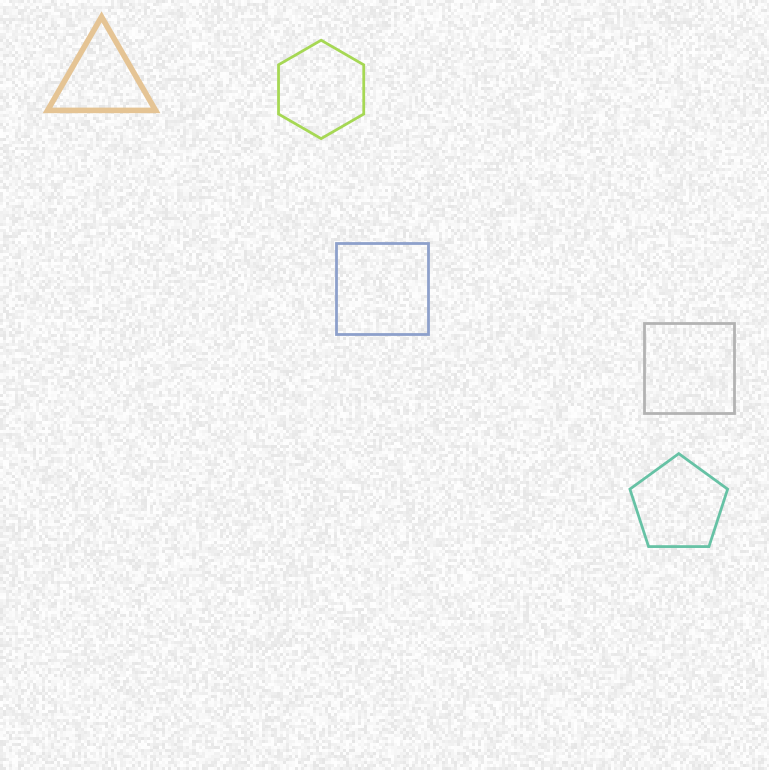[{"shape": "pentagon", "thickness": 1, "radius": 0.33, "center": [0.882, 0.344]}, {"shape": "square", "thickness": 1, "radius": 0.3, "center": [0.496, 0.625]}, {"shape": "hexagon", "thickness": 1, "radius": 0.32, "center": [0.417, 0.884]}, {"shape": "triangle", "thickness": 2, "radius": 0.4, "center": [0.132, 0.897]}, {"shape": "square", "thickness": 1, "radius": 0.29, "center": [0.895, 0.522]}]